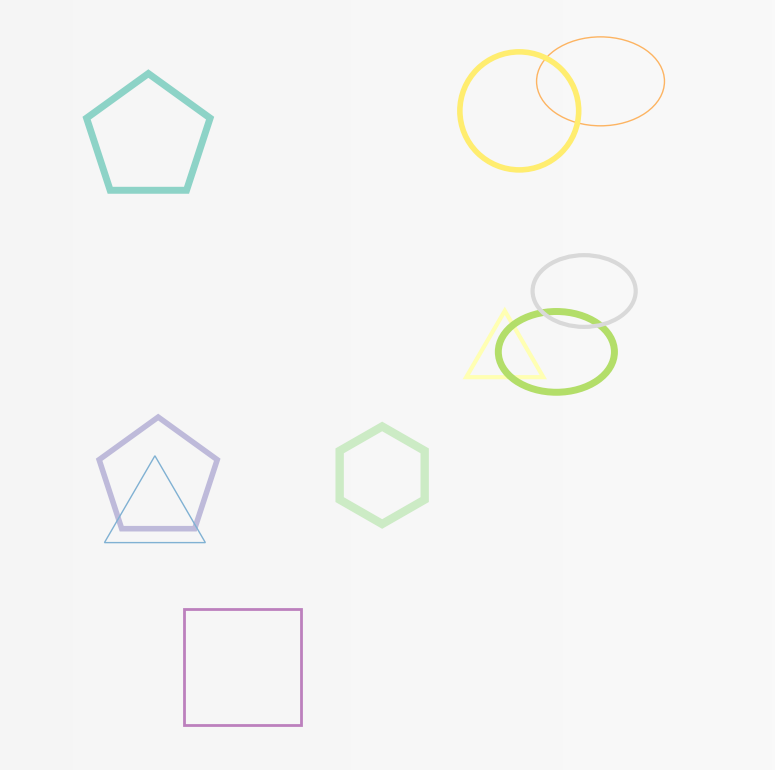[{"shape": "pentagon", "thickness": 2.5, "radius": 0.42, "center": [0.191, 0.821]}, {"shape": "triangle", "thickness": 1.5, "radius": 0.29, "center": [0.651, 0.539]}, {"shape": "pentagon", "thickness": 2, "radius": 0.4, "center": [0.204, 0.378]}, {"shape": "triangle", "thickness": 0.5, "radius": 0.38, "center": [0.2, 0.333]}, {"shape": "oval", "thickness": 0.5, "radius": 0.41, "center": [0.775, 0.894]}, {"shape": "oval", "thickness": 2.5, "radius": 0.37, "center": [0.718, 0.543]}, {"shape": "oval", "thickness": 1.5, "radius": 0.33, "center": [0.754, 0.622]}, {"shape": "square", "thickness": 1, "radius": 0.38, "center": [0.313, 0.134]}, {"shape": "hexagon", "thickness": 3, "radius": 0.32, "center": [0.493, 0.383]}, {"shape": "circle", "thickness": 2, "radius": 0.38, "center": [0.67, 0.856]}]